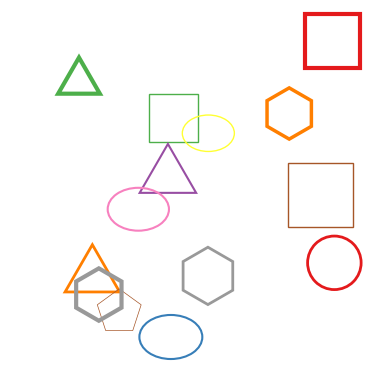[{"shape": "square", "thickness": 3, "radius": 0.35, "center": [0.864, 0.893]}, {"shape": "circle", "thickness": 2, "radius": 0.35, "center": [0.868, 0.317]}, {"shape": "oval", "thickness": 1.5, "radius": 0.41, "center": [0.444, 0.125]}, {"shape": "square", "thickness": 1, "radius": 0.32, "center": [0.45, 0.694]}, {"shape": "triangle", "thickness": 3, "radius": 0.31, "center": [0.205, 0.788]}, {"shape": "triangle", "thickness": 1.5, "radius": 0.42, "center": [0.436, 0.541]}, {"shape": "triangle", "thickness": 2, "radius": 0.41, "center": [0.24, 0.283]}, {"shape": "hexagon", "thickness": 2.5, "radius": 0.33, "center": [0.751, 0.705]}, {"shape": "oval", "thickness": 1, "radius": 0.34, "center": [0.541, 0.654]}, {"shape": "pentagon", "thickness": 0.5, "radius": 0.3, "center": [0.31, 0.19]}, {"shape": "square", "thickness": 1, "radius": 0.42, "center": [0.833, 0.494]}, {"shape": "oval", "thickness": 1.5, "radius": 0.4, "center": [0.359, 0.457]}, {"shape": "hexagon", "thickness": 2, "radius": 0.37, "center": [0.54, 0.283]}, {"shape": "hexagon", "thickness": 3, "radius": 0.34, "center": [0.257, 0.235]}]